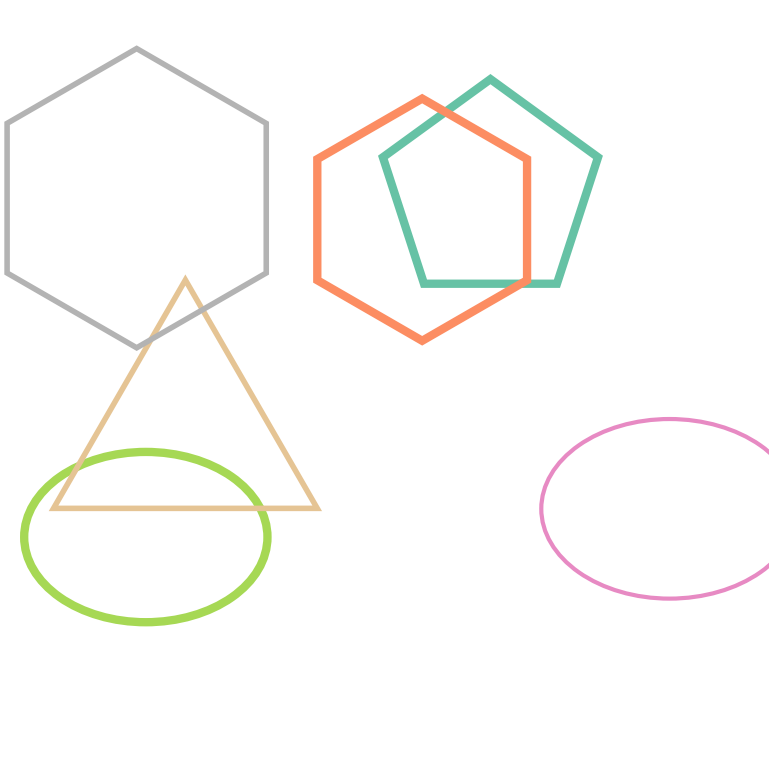[{"shape": "pentagon", "thickness": 3, "radius": 0.73, "center": [0.637, 0.75]}, {"shape": "hexagon", "thickness": 3, "radius": 0.79, "center": [0.548, 0.715]}, {"shape": "oval", "thickness": 1.5, "radius": 0.83, "center": [0.87, 0.339]}, {"shape": "oval", "thickness": 3, "radius": 0.79, "center": [0.189, 0.303]}, {"shape": "triangle", "thickness": 2, "radius": 0.99, "center": [0.241, 0.439]}, {"shape": "hexagon", "thickness": 2, "radius": 0.97, "center": [0.177, 0.743]}]